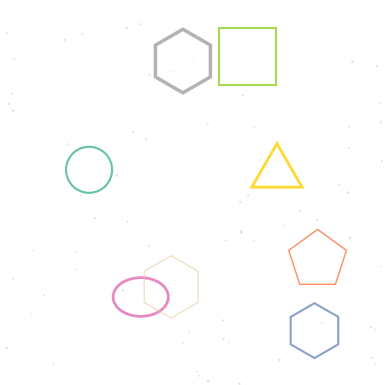[{"shape": "circle", "thickness": 1.5, "radius": 0.3, "center": [0.231, 0.559]}, {"shape": "pentagon", "thickness": 1, "radius": 0.39, "center": [0.825, 0.325]}, {"shape": "hexagon", "thickness": 1.5, "radius": 0.36, "center": [0.817, 0.141]}, {"shape": "oval", "thickness": 2, "radius": 0.36, "center": [0.366, 0.229]}, {"shape": "square", "thickness": 1.5, "radius": 0.37, "center": [0.643, 0.853]}, {"shape": "triangle", "thickness": 2, "radius": 0.38, "center": [0.719, 0.552]}, {"shape": "hexagon", "thickness": 0.5, "radius": 0.4, "center": [0.444, 0.255]}, {"shape": "hexagon", "thickness": 2.5, "radius": 0.41, "center": [0.475, 0.841]}]